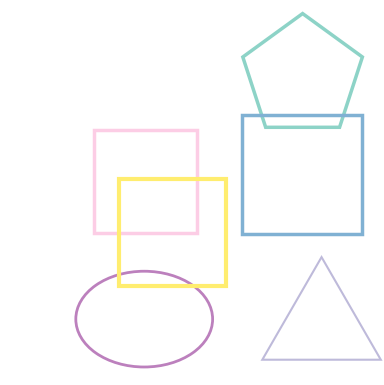[{"shape": "pentagon", "thickness": 2.5, "radius": 0.82, "center": [0.786, 0.801]}, {"shape": "triangle", "thickness": 1.5, "radius": 0.89, "center": [0.835, 0.155]}, {"shape": "square", "thickness": 2.5, "radius": 0.77, "center": [0.784, 0.546]}, {"shape": "square", "thickness": 2.5, "radius": 0.67, "center": [0.377, 0.53]}, {"shape": "oval", "thickness": 2, "radius": 0.89, "center": [0.375, 0.171]}, {"shape": "square", "thickness": 3, "radius": 0.69, "center": [0.448, 0.396]}]